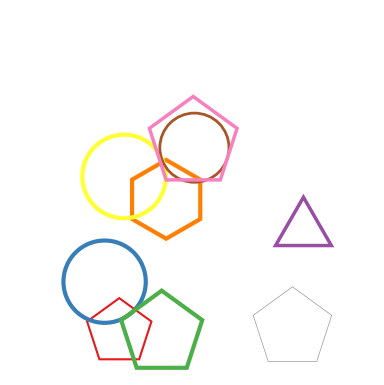[{"shape": "pentagon", "thickness": 1.5, "radius": 0.44, "center": [0.31, 0.138]}, {"shape": "circle", "thickness": 3, "radius": 0.53, "center": [0.272, 0.268]}, {"shape": "pentagon", "thickness": 3, "radius": 0.55, "center": [0.42, 0.134]}, {"shape": "triangle", "thickness": 2.5, "radius": 0.42, "center": [0.788, 0.404]}, {"shape": "hexagon", "thickness": 3, "radius": 0.51, "center": [0.432, 0.482]}, {"shape": "circle", "thickness": 3, "radius": 0.54, "center": [0.322, 0.542]}, {"shape": "circle", "thickness": 2, "radius": 0.45, "center": [0.505, 0.616]}, {"shape": "pentagon", "thickness": 2.5, "radius": 0.6, "center": [0.502, 0.63]}, {"shape": "pentagon", "thickness": 0.5, "radius": 0.54, "center": [0.76, 0.148]}]